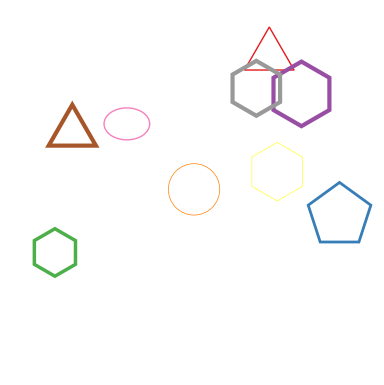[{"shape": "triangle", "thickness": 1, "radius": 0.37, "center": [0.699, 0.855]}, {"shape": "pentagon", "thickness": 2, "radius": 0.43, "center": [0.882, 0.441]}, {"shape": "hexagon", "thickness": 2.5, "radius": 0.31, "center": [0.143, 0.344]}, {"shape": "hexagon", "thickness": 3, "radius": 0.42, "center": [0.783, 0.756]}, {"shape": "circle", "thickness": 0.5, "radius": 0.33, "center": [0.504, 0.508]}, {"shape": "hexagon", "thickness": 0.5, "radius": 0.38, "center": [0.72, 0.554]}, {"shape": "triangle", "thickness": 3, "radius": 0.35, "center": [0.188, 0.657]}, {"shape": "oval", "thickness": 1, "radius": 0.3, "center": [0.33, 0.678]}, {"shape": "hexagon", "thickness": 3, "radius": 0.36, "center": [0.666, 0.771]}]